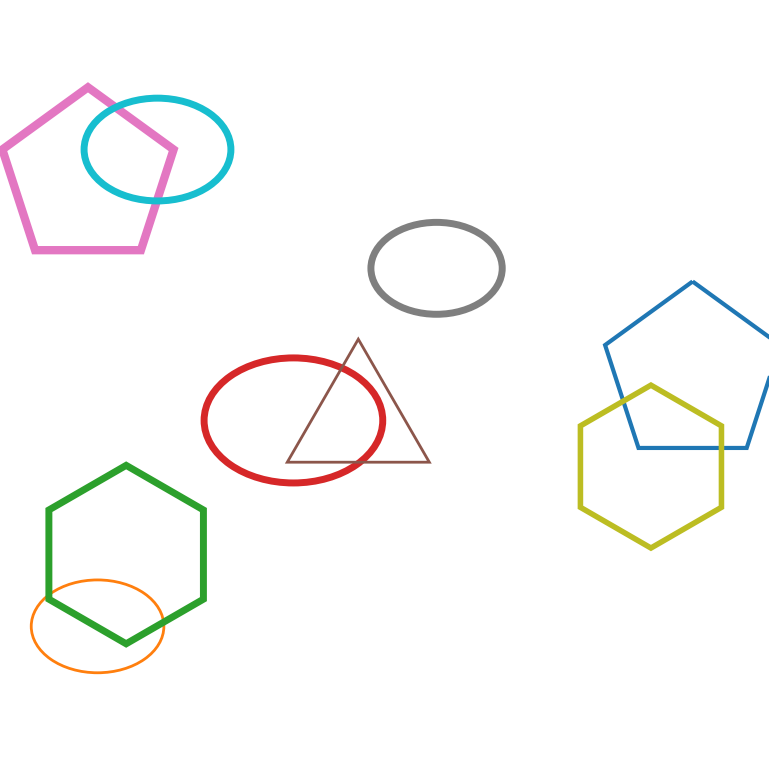[{"shape": "pentagon", "thickness": 1.5, "radius": 0.6, "center": [0.899, 0.515]}, {"shape": "oval", "thickness": 1, "radius": 0.43, "center": [0.127, 0.187]}, {"shape": "hexagon", "thickness": 2.5, "radius": 0.58, "center": [0.164, 0.28]}, {"shape": "oval", "thickness": 2.5, "radius": 0.58, "center": [0.381, 0.454]}, {"shape": "triangle", "thickness": 1, "radius": 0.53, "center": [0.465, 0.453]}, {"shape": "pentagon", "thickness": 3, "radius": 0.58, "center": [0.114, 0.77]}, {"shape": "oval", "thickness": 2.5, "radius": 0.43, "center": [0.567, 0.652]}, {"shape": "hexagon", "thickness": 2, "radius": 0.53, "center": [0.845, 0.394]}, {"shape": "oval", "thickness": 2.5, "radius": 0.48, "center": [0.205, 0.806]}]